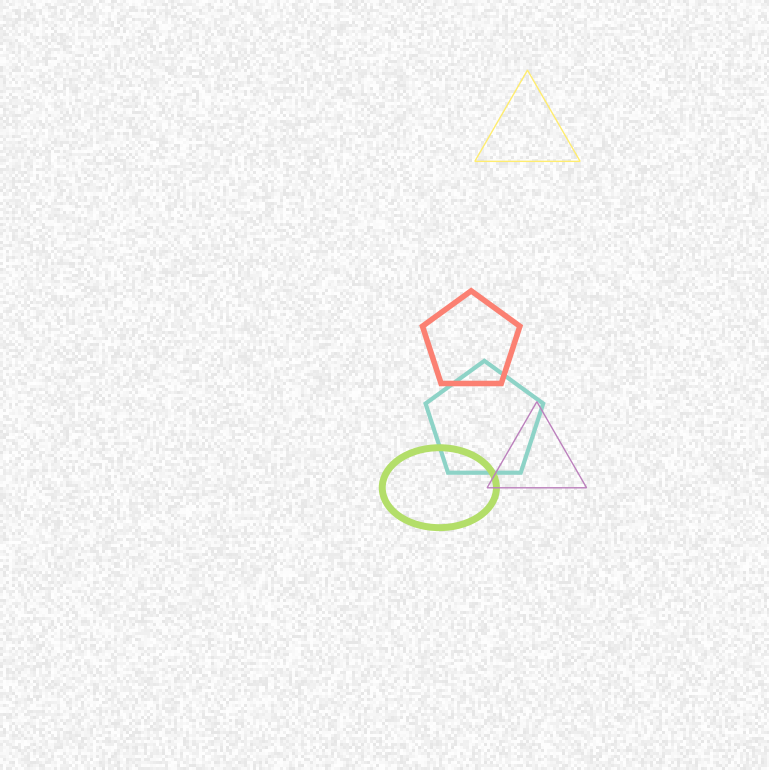[{"shape": "pentagon", "thickness": 1.5, "radius": 0.4, "center": [0.629, 0.451]}, {"shape": "pentagon", "thickness": 2, "radius": 0.33, "center": [0.612, 0.556]}, {"shape": "oval", "thickness": 2.5, "radius": 0.37, "center": [0.571, 0.367]}, {"shape": "triangle", "thickness": 0.5, "radius": 0.37, "center": [0.697, 0.404]}, {"shape": "triangle", "thickness": 0.5, "radius": 0.39, "center": [0.685, 0.83]}]